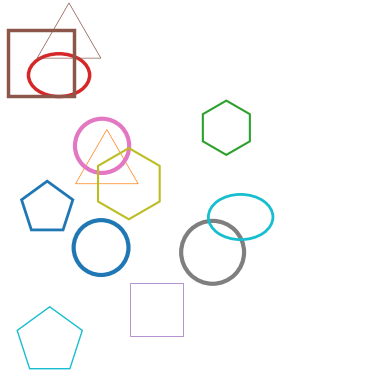[{"shape": "circle", "thickness": 3, "radius": 0.36, "center": [0.263, 0.357]}, {"shape": "pentagon", "thickness": 2, "radius": 0.35, "center": [0.123, 0.459]}, {"shape": "triangle", "thickness": 0.5, "radius": 0.47, "center": [0.278, 0.57]}, {"shape": "hexagon", "thickness": 1.5, "radius": 0.35, "center": [0.588, 0.668]}, {"shape": "oval", "thickness": 2.5, "radius": 0.4, "center": [0.153, 0.805]}, {"shape": "square", "thickness": 0.5, "radius": 0.34, "center": [0.406, 0.195]}, {"shape": "triangle", "thickness": 0.5, "radius": 0.48, "center": [0.179, 0.897]}, {"shape": "square", "thickness": 2.5, "radius": 0.42, "center": [0.107, 0.837]}, {"shape": "circle", "thickness": 3, "radius": 0.35, "center": [0.265, 0.621]}, {"shape": "circle", "thickness": 3, "radius": 0.41, "center": [0.552, 0.345]}, {"shape": "hexagon", "thickness": 1.5, "radius": 0.46, "center": [0.335, 0.523]}, {"shape": "oval", "thickness": 2, "radius": 0.42, "center": [0.625, 0.436]}, {"shape": "pentagon", "thickness": 1, "radius": 0.44, "center": [0.129, 0.114]}]